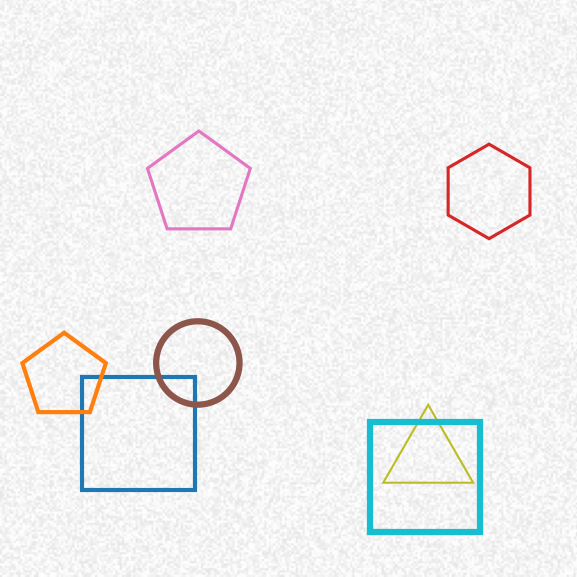[{"shape": "square", "thickness": 2, "radius": 0.49, "center": [0.239, 0.249]}, {"shape": "pentagon", "thickness": 2, "radius": 0.38, "center": [0.111, 0.347]}, {"shape": "hexagon", "thickness": 1.5, "radius": 0.41, "center": [0.847, 0.668]}, {"shape": "circle", "thickness": 3, "radius": 0.36, "center": [0.343, 0.371]}, {"shape": "pentagon", "thickness": 1.5, "radius": 0.47, "center": [0.344, 0.679]}, {"shape": "triangle", "thickness": 1, "radius": 0.45, "center": [0.741, 0.208]}, {"shape": "square", "thickness": 3, "radius": 0.48, "center": [0.736, 0.173]}]